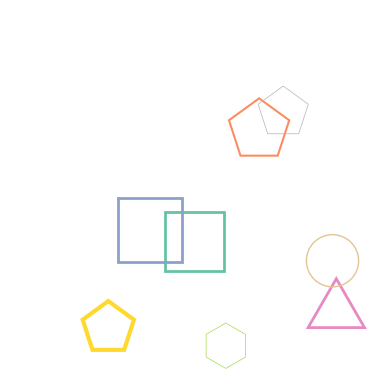[{"shape": "square", "thickness": 2, "radius": 0.38, "center": [0.506, 0.372]}, {"shape": "pentagon", "thickness": 1.5, "radius": 0.41, "center": [0.673, 0.662]}, {"shape": "square", "thickness": 2, "radius": 0.42, "center": [0.39, 0.402]}, {"shape": "triangle", "thickness": 2, "radius": 0.42, "center": [0.874, 0.191]}, {"shape": "hexagon", "thickness": 0.5, "radius": 0.29, "center": [0.586, 0.102]}, {"shape": "pentagon", "thickness": 3, "radius": 0.35, "center": [0.281, 0.148]}, {"shape": "circle", "thickness": 1, "radius": 0.34, "center": [0.864, 0.323]}, {"shape": "pentagon", "thickness": 0.5, "radius": 0.34, "center": [0.736, 0.708]}]